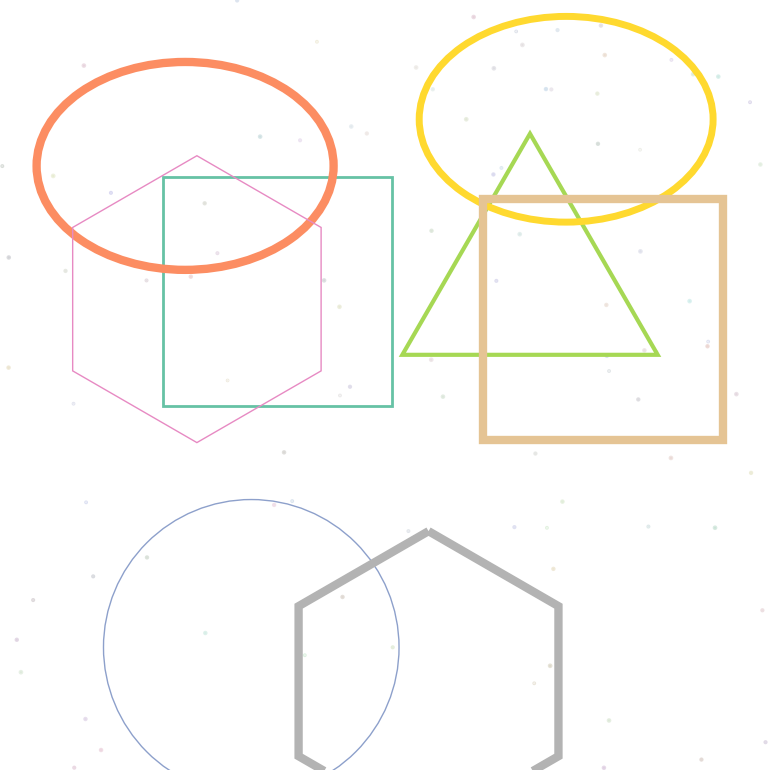[{"shape": "square", "thickness": 1, "radius": 0.74, "center": [0.361, 0.622]}, {"shape": "oval", "thickness": 3, "radius": 0.96, "center": [0.24, 0.785]}, {"shape": "circle", "thickness": 0.5, "radius": 0.96, "center": [0.326, 0.159]}, {"shape": "hexagon", "thickness": 0.5, "radius": 0.93, "center": [0.256, 0.611]}, {"shape": "triangle", "thickness": 1.5, "radius": 0.96, "center": [0.688, 0.635]}, {"shape": "oval", "thickness": 2.5, "radius": 0.95, "center": [0.735, 0.845]}, {"shape": "square", "thickness": 3, "radius": 0.78, "center": [0.783, 0.585]}, {"shape": "hexagon", "thickness": 3, "radius": 0.97, "center": [0.557, 0.115]}]